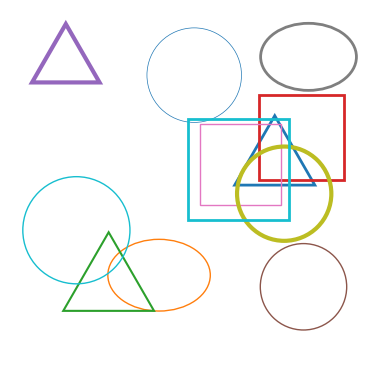[{"shape": "circle", "thickness": 0.5, "radius": 0.61, "center": [0.504, 0.805]}, {"shape": "triangle", "thickness": 2, "radius": 0.6, "center": [0.714, 0.579]}, {"shape": "oval", "thickness": 1, "radius": 0.67, "center": [0.413, 0.285]}, {"shape": "triangle", "thickness": 1.5, "radius": 0.68, "center": [0.282, 0.261]}, {"shape": "square", "thickness": 2, "radius": 0.55, "center": [0.783, 0.643]}, {"shape": "triangle", "thickness": 3, "radius": 0.51, "center": [0.171, 0.836]}, {"shape": "circle", "thickness": 1, "radius": 0.56, "center": [0.788, 0.255]}, {"shape": "square", "thickness": 1, "radius": 0.52, "center": [0.625, 0.573]}, {"shape": "oval", "thickness": 2, "radius": 0.62, "center": [0.801, 0.852]}, {"shape": "circle", "thickness": 3, "radius": 0.61, "center": [0.738, 0.497]}, {"shape": "circle", "thickness": 1, "radius": 0.7, "center": [0.198, 0.402]}, {"shape": "square", "thickness": 2, "radius": 0.65, "center": [0.62, 0.559]}]